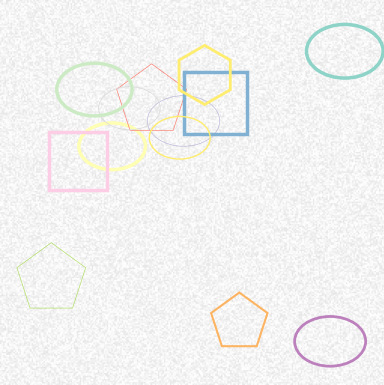[{"shape": "oval", "thickness": 2.5, "radius": 0.5, "center": [0.896, 0.867]}, {"shape": "oval", "thickness": 2.5, "radius": 0.43, "center": [0.291, 0.62]}, {"shape": "oval", "thickness": 0.5, "radius": 0.47, "center": [0.477, 0.686]}, {"shape": "pentagon", "thickness": 0.5, "radius": 0.48, "center": [0.394, 0.739]}, {"shape": "square", "thickness": 2.5, "radius": 0.41, "center": [0.559, 0.732]}, {"shape": "pentagon", "thickness": 1.5, "radius": 0.39, "center": [0.622, 0.163]}, {"shape": "pentagon", "thickness": 0.5, "radius": 0.47, "center": [0.133, 0.276]}, {"shape": "square", "thickness": 2.5, "radius": 0.38, "center": [0.203, 0.582]}, {"shape": "oval", "thickness": 0.5, "radius": 0.4, "center": [0.336, 0.719]}, {"shape": "oval", "thickness": 2, "radius": 0.46, "center": [0.857, 0.113]}, {"shape": "oval", "thickness": 2.5, "radius": 0.49, "center": [0.245, 0.767]}, {"shape": "hexagon", "thickness": 2, "radius": 0.38, "center": [0.532, 0.805]}, {"shape": "oval", "thickness": 1, "radius": 0.4, "center": [0.467, 0.642]}]